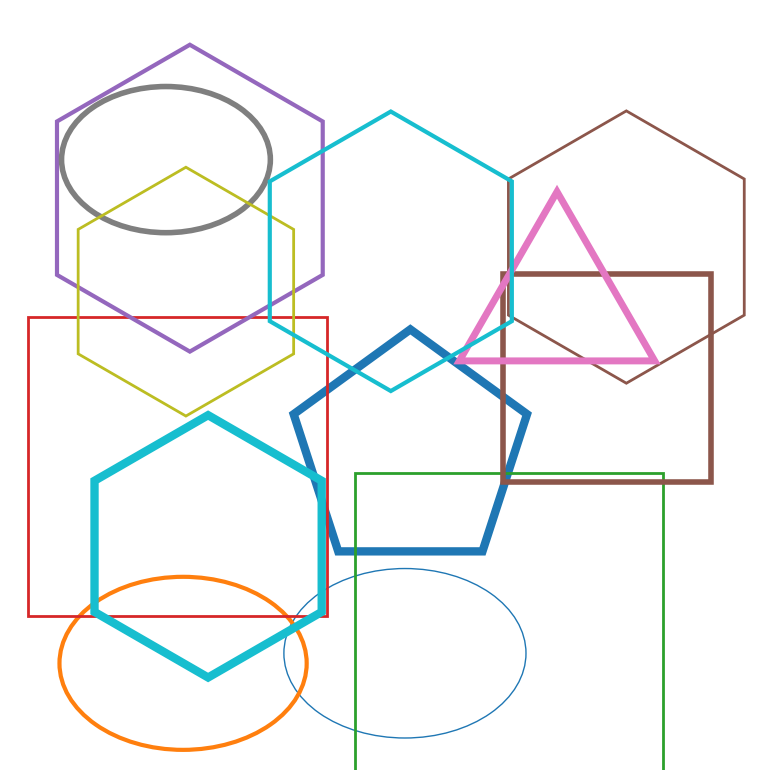[{"shape": "oval", "thickness": 0.5, "radius": 0.79, "center": [0.526, 0.152]}, {"shape": "pentagon", "thickness": 3, "radius": 0.8, "center": [0.533, 0.413]}, {"shape": "oval", "thickness": 1.5, "radius": 0.8, "center": [0.238, 0.139]}, {"shape": "square", "thickness": 1, "radius": 1.0, "center": [0.661, 0.186]}, {"shape": "square", "thickness": 1, "radius": 0.97, "center": [0.231, 0.395]}, {"shape": "hexagon", "thickness": 1.5, "radius": 1.0, "center": [0.247, 0.743]}, {"shape": "hexagon", "thickness": 1, "radius": 0.88, "center": [0.813, 0.679]}, {"shape": "square", "thickness": 2, "radius": 0.68, "center": [0.789, 0.509]}, {"shape": "triangle", "thickness": 2.5, "radius": 0.73, "center": [0.723, 0.605]}, {"shape": "oval", "thickness": 2, "radius": 0.68, "center": [0.216, 0.793]}, {"shape": "hexagon", "thickness": 1, "radius": 0.81, "center": [0.241, 0.621]}, {"shape": "hexagon", "thickness": 3, "radius": 0.85, "center": [0.27, 0.29]}, {"shape": "hexagon", "thickness": 1.5, "radius": 0.91, "center": [0.508, 0.674]}]